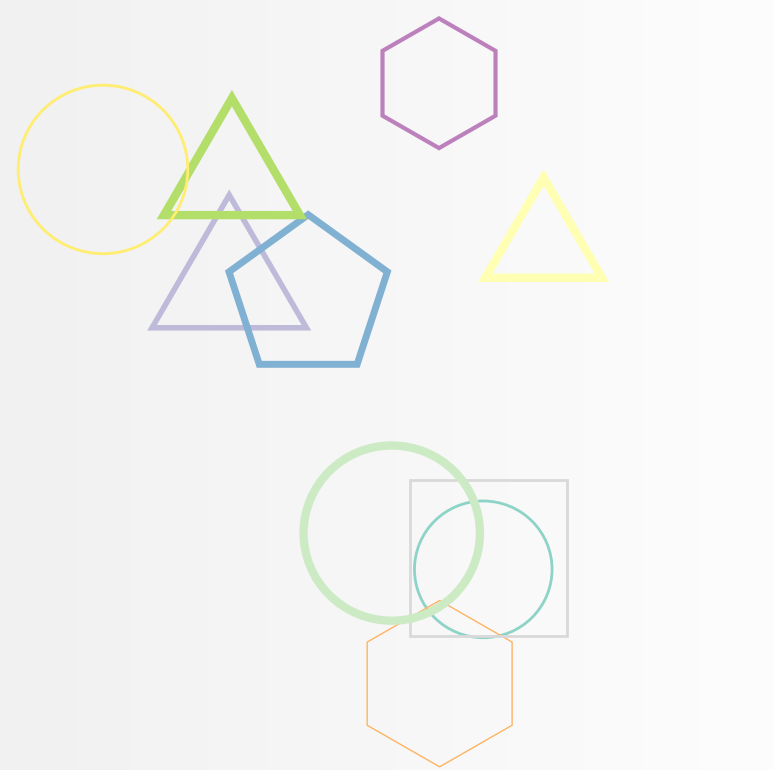[{"shape": "circle", "thickness": 1, "radius": 0.44, "center": [0.624, 0.261]}, {"shape": "triangle", "thickness": 3, "radius": 0.43, "center": [0.701, 0.683]}, {"shape": "triangle", "thickness": 2, "radius": 0.57, "center": [0.296, 0.632]}, {"shape": "pentagon", "thickness": 2.5, "radius": 0.54, "center": [0.398, 0.614]}, {"shape": "hexagon", "thickness": 0.5, "radius": 0.54, "center": [0.567, 0.112]}, {"shape": "triangle", "thickness": 3, "radius": 0.51, "center": [0.299, 0.771]}, {"shape": "square", "thickness": 1, "radius": 0.51, "center": [0.631, 0.276]}, {"shape": "hexagon", "thickness": 1.5, "radius": 0.42, "center": [0.566, 0.892]}, {"shape": "circle", "thickness": 3, "radius": 0.57, "center": [0.505, 0.308]}, {"shape": "circle", "thickness": 1, "radius": 0.55, "center": [0.133, 0.78]}]